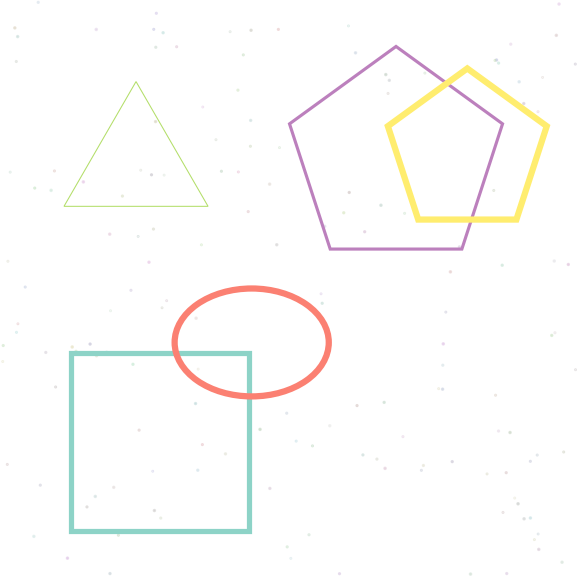[{"shape": "square", "thickness": 2.5, "radius": 0.77, "center": [0.277, 0.234]}, {"shape": "oval", "thickness": 3, "radius": 0.67, "center": [0.436, 0.406]}, {"shape": "triangle", "thickness": 0.5, "radius": 0.72, "center": [0.236, 0.714]}, {"shape": "pentagon", "thickness": 1.5, "radius": 0.97, "center": [0.686, 0.725]}, {"shape": "pentagon", "thickness": 3, "radius": 0.72, "center": [0.809, 0.736]}]